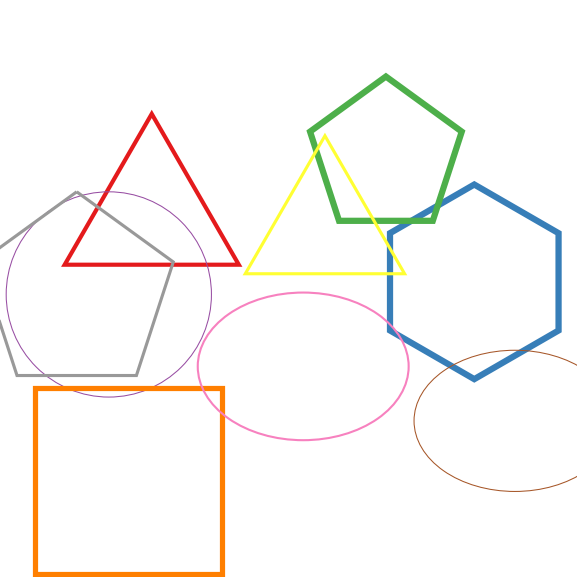[{"shape": "triangle", "thickness": 2, "radius": 0.87, "center": [0.263, 0.628]}, {"shape": "hexagon", "thickness": 3, "radius": 0.84, "center": [0.821, 0.511]}, {"shape": "pentagon", "thickness": 3, "radius": 0.69, "center": [0.668, 0.728]}, {"shape": "circle", "thickness": 0.5, "radius": 0.89, "center": [0.188, 0.489]}, {"shape": "square", "thickness": 2.5, "radius": 0.81, "center": [0.222, 0.166]}, {"shape": "triangle", "thickness": 1.5, "radius": 0.8, "center": [0.563, 0.605]}, {"shape": "oval", "thickness": 0.5, "radius": 0.87, "center": [0.892, 0.27]}, {"shape": "oval", "thickness": 1, "radius": 0.91, "center": [0.525, 0.365]}, {"shape": "pentagon", "thickness": 1.5, "radius": 0.88, "center": [0.133, 0.491]}]